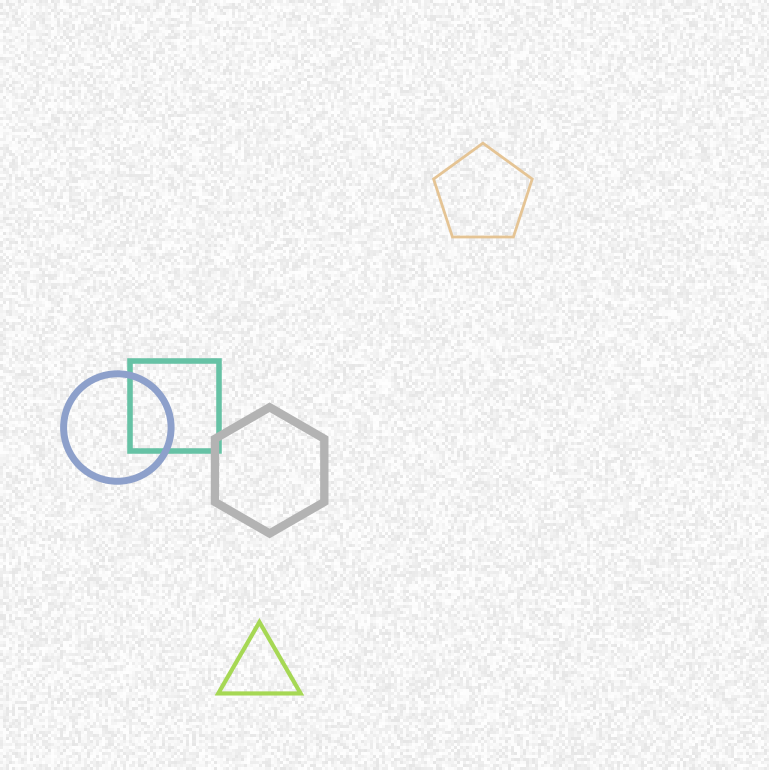[{"shape": "square", "thickness": 2, "radius": 0.29, "center": [0.226, 0.473]}, {"shape": "circle", "thickness": 2.5, "radius": 0.35, "center": [0.152, 0.445]}, {"shape": "triangle", "thickness": 1.5, "radius": 0.31, "center": [0.337, 0.13]}, {"shape": "pentagon", "thickness": 1, "radius": 0.34, "center": [0.627, 0.747]}, {"shape": "hexagon", "thickness": 3, "radius": 0.41, "center": [0.35, 0.389]}]